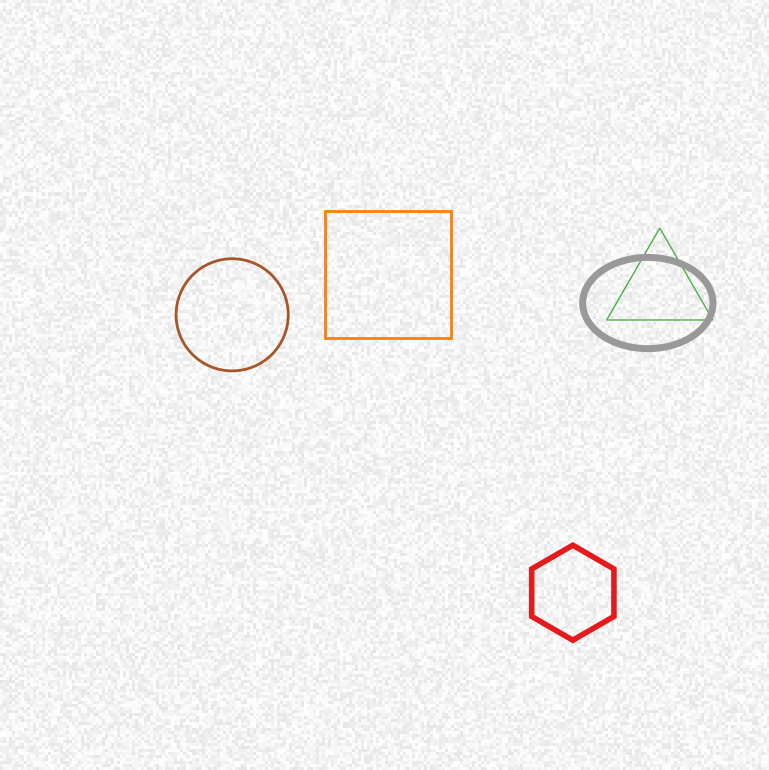[{"shape": "hexagon", "thickness": 2, "radius": 0.31, "center": [0.744, 0.23]}, {"shape": "triangle", "thickness": 0.5, "radius": 0.4, "center": [0.857, 0.624]}, {"shape": "square", "thickness": 1, "radius": 0.41, "center": [0.504, 0.644]}, {"shape": "circle", "thickness": 1, "radius": 0.36, "center": [0.302, 0.591]}, {"shape": "oval", "thickness": 2.5, "radius": 0.42, "center": [0.841, 0.606]}]